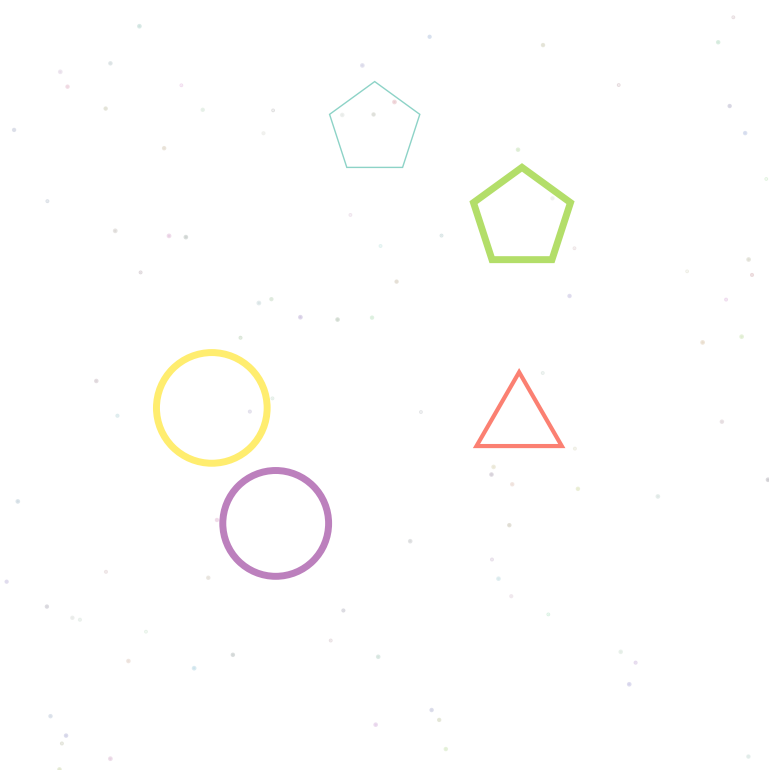[{"shape": "pentagon", "thickness": 0.5, "radius": 0.31, "center": [0.487, 0.832]}, {"shape": "triangle", "thickness": 1.5, "radius": 0.32, "center": [0.674, 0.453]}, {"shape": "pentagon", "thickness": 2.5, "radius": 0.33, "center": [0.678, 0.716]}, {"shape": "circle", "thickness": 2.5, "radius": 0.34, "center": [0.358, 0.32]}, {"shape": "circle", "thickness": 2.5, "radius": 0.36, "center": [0.275, 0.47]}]